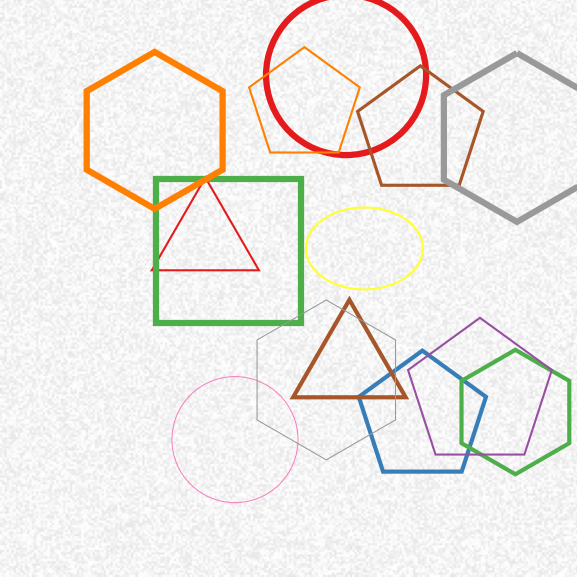[{"shape": "circle", "thickness": 3, "radius": 0.69, "center": [0.599, 0.869]}, {"shape": "triangle", "thickness": 1, "radius": 0.54, "center": [0.356, 0.585]}, {"shape": "pentagon", "thickness": 2, "radius": 0.58, "center": [0.731, 0.276]}, {"shape": "hexagon", "thickness": 2, "radius": 0.54, "center": [0.892, 0.286]}, {"shape": "square", "thickness": 3, "radius": 0.63, "center": [0.396, 0.565]}, {"shape": "pentagon", "thickness": 1, "radius": 0.65, "center": [0.831, 0.318]}, {"shape": "pentagon", "thickness": 1, "radius": 0.5, "center": [0.527, 0.817]}, {"shape": "hexagon", "thickness": 3, "radius": 0.68, "center": [0.268, 0.773]}, {"shape": "oval", "thickness": 1, "radius": 0.51, "center": [0.631, 0.569]}, {"shape": "triangle", "thickness": 2, "radius": 0.56, "center": [0.605, 0.367]}, {"shape": "pentagon", "thickness": 1.5, "radius": 0.57, "center": [0.728, 0.771]}, {"shape": "circle", "thickness": 0.5, "radius": 0.55, "center": [0.407, 0.238]}, {"shape": "hexagon", "thickness": 0.5, "radius": 0.69, "center": [0.565, 0.341]}, {"shape": "hexagon", "thickness": 3, "radius": 0.73, "center": [0.895, 0.761]}]